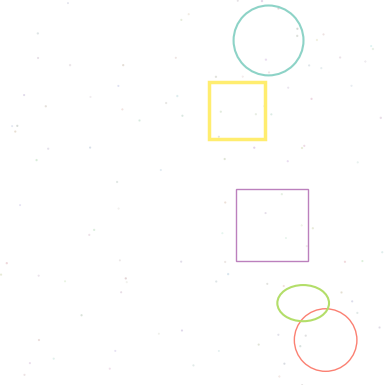[{"shape": "circle", "thickness": 1.5, "radius": 0.45, "center": [0.697, 0.895]}, {"shape": "circle", "thickness": 1, "radius": 0.41, "center": [0.846, 0.117]}, {"shape": "oval", "thickness": 1.5, "radius": 0.34, "center": [0.787, 0.213]}, {"shape": "square", "thickness": 1, "radius": 0.47, "center": [0.706, 0.415]}, {"shape": "square", "thickness": 2.5, "radius": 0.37, "center": [0.616, 0.713]}]